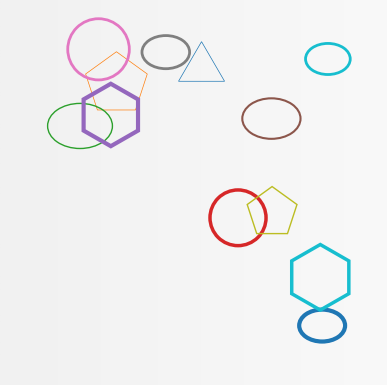[{"shape": "oval", "thickness": 3, "radius": 0.3, "center": [0.831, 0.154]}, {"shape": "triangle", "thickness": 0.5, "radius": 0.34, "center": [0.52, 0.823]}, {"shape": "pentagon", "thickness": 0.5, "radius": 0.42, "center": [0.3, 0.782]}, {"shape": "oval", "thickness": 1, "radius": 0.42, "center": [0.206, 0.673]}, {"shape": "circle", "thickness": 2.5, "radius": 0.36, "center": [0.614, 0.434]}, {"shape": "hexagon", "thickness": 3, "radius": 0.41, "center": [0.286, 0.701]}, {"shape": "oval", "thickness": 1.5, "radius": 0.38, "center": [0.7, 0.692]}, {"shape": "circle", "thickness": 2, "radius": 0.4, "center": [0.254, 0.872]}, {"shape": "oval", "thickness": 2, "radius": 0.31, "center": [0.428, 0.865]}, {"shape": "pentagon", "thickness": 1, "radius": 0.34, "center": [0.702, 0.448]}, {"shape": "oval", "thickness": 2, "radius": 0.29, "center": [0.846, 0.847]}, {"shape": "hexagon", "thickness": 2.5, "radius": 0.43, "center": [0.827, 0.28]}]